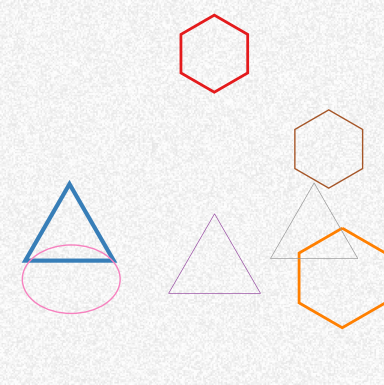[{"shape": "hexagon", "thickness": 2, "radius": 0.5, "center": [0.557, 0.861]}, {"shape": "triangle", "thickness": 3, "radius": 0.66, "center": [0.181, 0.389]}, {"shape": "triangle", "thickness": 0.5, "radius": 0.69, "center": [0.557, 0.307]}, {"shape": "hexagon", "thickness": 2, "radius": 0.65, "center": [0.889, 0.278]}, {"shape": "hexagon", "thickness": 1, "radius": 0.51, "center": [0.854, 0.613]}, {"shape": "oval", "thickness": 1, "radius": 0.64, "center": [0.185, 0.275]}, {"shape": "triangle", "thickness": 0.5, "radius": 0.65, "center": [0.816, 0.394]}]